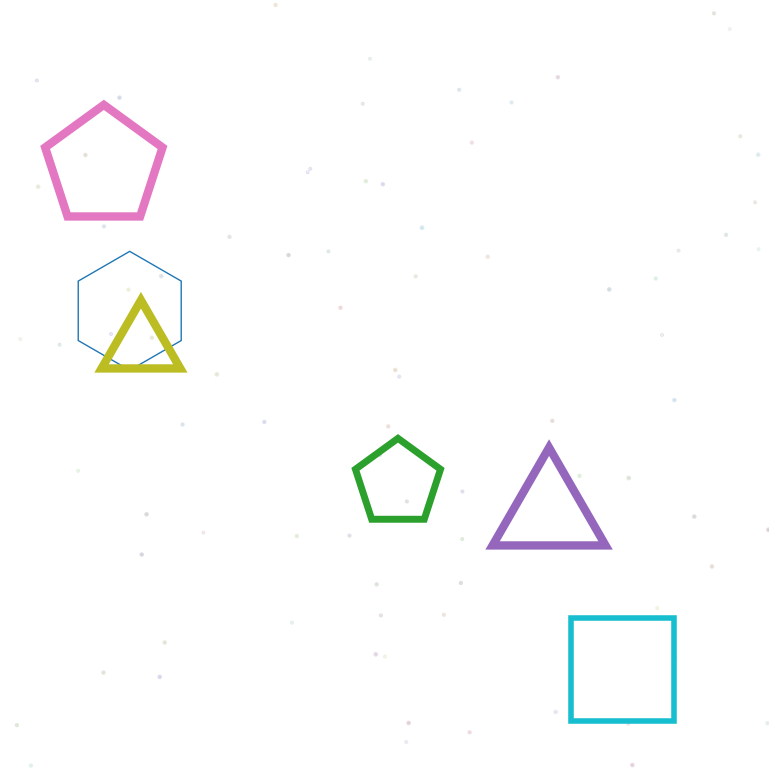[{"shape": "hexagon", "thickness": 0.5, "radius": 0.39, "center": [0.168, 0.596]}, {"shape": "pentagon", "thickness": 2.5, "radius": 0.29, "center": [0.517, 0.373]}, {"shape": "triangle", "thickness": 3, "radius": 0.42, "center": [0.713, 0.334]}, {"shape": "pentagon", "thickness": 3, "radius": 0.4, "center": [0.135, 0.784]}, {"shape": "triangle", "thickness": 3, "radius": 0.3, "center": [0.183, 0.551]}, {"shape": "square", "thickness": 2, "radius": 0.33, "center": [0.808, 0.13]}]